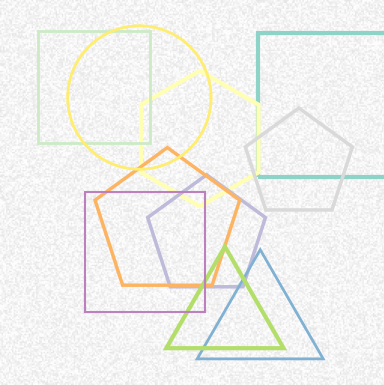[{"shape": "square", "thickness": 3, "radius": 0.94, "center": [0.858, 0.728]}, {"shape": "hexagon", "thickness": 3, "radius": 0.88, "center": [0.519, 0.64]}, {"shape": "pentagon", "thickness": 2.5, "radius": 0.8, "center": [0.537, 0.385]}, {"shape": "triangle", "thickness": 2, "radius": 0.94, "center": [0.676, 0.162]}, {"shape": "pentagon", "thickness": 2.5, "radius": 0.99, "center": [0.435, 0.419]}, {"shape": "triangle", "thickness": 3, "radius": 0.88, "center": [0.584, 0.184]}, {"shape": "pentagon", "thickness": 2.5, "radius": 0.73, "center": [0.776, 0.573]}, {"shape": "square", "thickness": 1.5, "radius": 0.78, "center": [0.377, 0.346]}, {"shape": "square", "thickness": 2, "radius": 0.73, "center": [0.244, 0.774]}, {"shape": "circle", "thickness": 2, "radius": 0.93, "center": [0.362, 0.747]}]